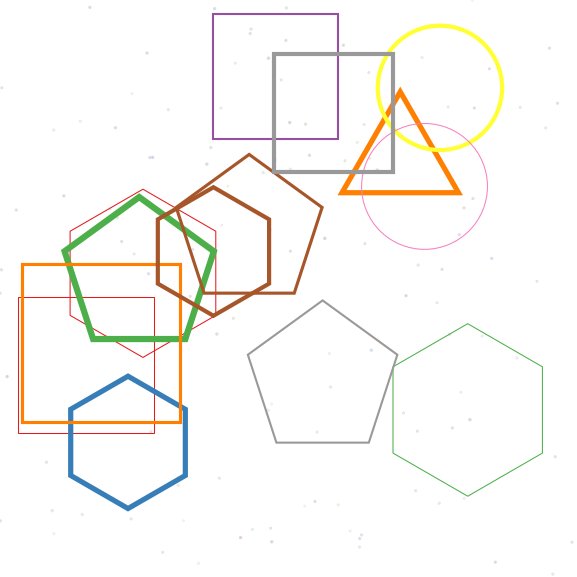[{"shape": "square", "thickness": 0.5, "radius": 0.59, "center": [0.149, 0.367]}, {"shape": "hexagon", "thickness": 0.5, "radius": 0.73, "center": [0.248, 0.526]}, {"shape": "hexagon", "thickness": 2.5, "radius": 0.57, "center": [0.222, 0.233]}, {"shape": "pentagon", "thickness": 3, "radius": 0.68, "center": [0.241, 0.522]}, {"shape": "hexagon", "thickness": 0.5, "radius": 0.75, "center": [0.81, 0.289]}, {"shape": "square", "thickness": 1, "radius": 0.54, "center": [0.477, 0.866]}, {"shape": "triangle", "thickness": 2.5, "radius": 0.58, "center": [0.693, 0.724]}, {"shape": "square", "thickness": 1.5, "radius": 0.68, "center": [0.176, 0.406]}, {"shape": "circle", "thickness": 2, "radius": 0.54, "center": [0.762, 0.847]}, {"shape": "pentagon", "thickness": 1.5, "radius": 0.66, "center": [0.431, 0.599]}, {"shape": "hexagon", "thickness": 2, "radius": 0.56, "center": [0.37, 0.564]}, {"shape": "circle", "thickness": 0.5, "radius": 0.54, "center": [0.735, 0.676]}, {"shape": "pentagon", "thickness": 1, "radius": 0.68, "center": [0.559, 0.343]}, {"shape": "square", "thickness": 2, "radius": 0.51, "center": [0.578, 0.804]}]